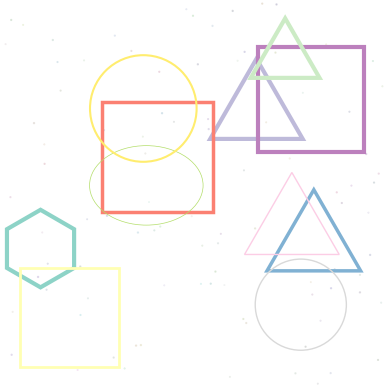[{"shape": "hexagon", "thickness": 3, "radius": 0.5, "center": [0.105, 0.354]}, {"shape": "square", "thickness": 2, "radius": 0.64, "center": [0.18, 0.175]}, {"shape": "triangle", "thickness": 3, "radius": 0.69, "center": [0.666, 0.709]}, {"shape": "square", "thickness": 2.5, "radius": 0.72, "center": [0.409, 0.592]}, {"shape": "triangle", "thickness": 2.5, "radius": 0.7, "center": [0.815, 0.367]}, {"shape": "oval", "thickness": 0.5, "radius": 0.74, "center": [0.38, 0.518]}, {"shape": "triangle", "thickness": 1, "radius": 0.71, "center": [0.758, 0.41]}, {"shape": "circle", "thickness": 1, "radius": 0.59, "center": [0.781, 0.209]}, {"shape": "square", "thickness": 3, "radius": 0.68, "center": [0.808, 0.742]}, {"shape": "triangle", "thickness": 3, "radius": 0.51, "center": [0.741, 0.849]}, {"shape": "circle", "thickness": 1.5, "radius": 0.69, "center": [0.372, 0.718]}]